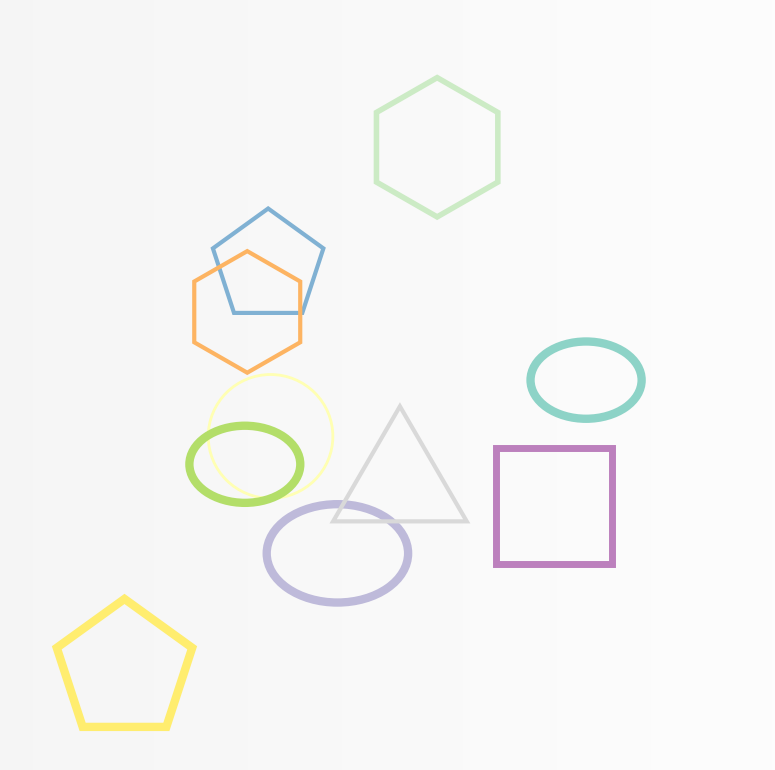[{"shape": "oval", "thickness": 3, "radius": 0.36, "center": [0.756, 0.506]}, {"shape": "circle", "thickness": 1, "radius": 0.4, "center": [0.349, 0.433]}, {"shape": "oval", "thickness": 3, "radius": 0.46, "center": [0.435, 0.281]}, {"shape": "pentagon", "thickness": 1.5, "radius": 0.37, "center": [0.346, 0.654]}, {"shape": "hexagon", "thickness": 1.5, "radius": 0.39, "center": [0.319, 0.595]}, {"shape": "oval", "thickness": 3, "radius": 0.36, "center": [0.316, 0.397]}, {"shape": "triangle", "thickness": 1.5, "radius": 0.5, "center": [0.516, 0.373]}, {"shape": "square", "thickness": 2.5, "radius": 0.38, "center": [0.715, 0.343]}, {"shape": "hexagon", "thickness": 2, "radius": 0.45, "center": [0.564, 0.809]}, {"shape": "pentagon", "thickness": 3, "radius": 0.46, "center": [0.161, 0.13]}]